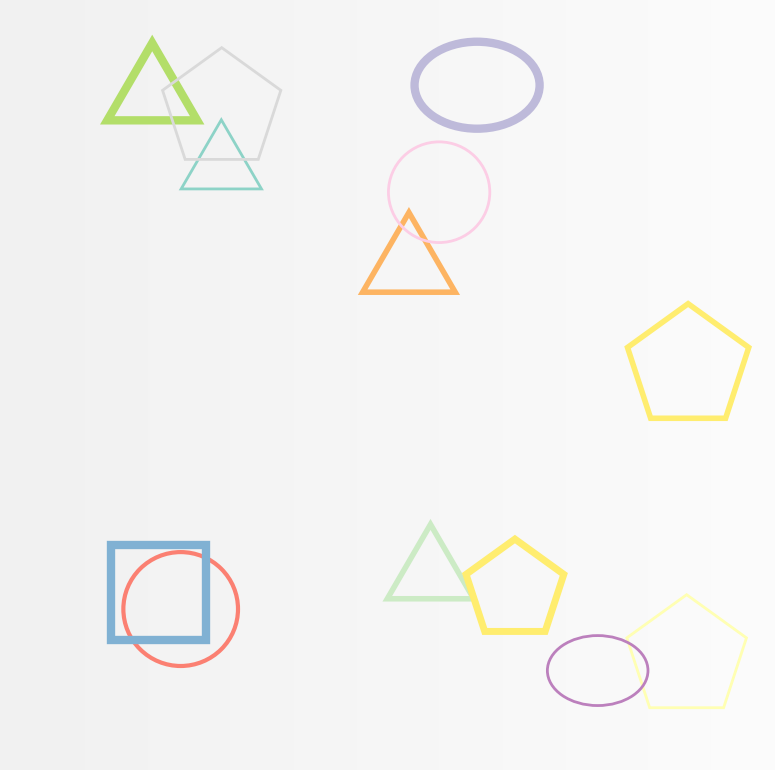[{"shape": "triangle", "thickness": 1, "radius": 0.3, "center": [0.286, 0.785]}, {"shape": "pentagon", "thickness": 1, "radius": 0.41, "center": [0.886, 0.147]}, {"shape": "oval", "thickness": 3, "radius": 0.4, "center": [0.616, 0.889]}, {"shape": "circle", "thickness": 1.5, "radius": 0.37, "center": [0.233, 0.209]}, {"shape": "square", "thickness": 3, "radius": 0.31, "center": [0.205, 0.23]}, {"shape": "triangle", "thickness": 2, "radius": 0.34, "center": [0.528, 0.655]}, {"shape": "triangle", "thickness": 3, "radius": 0.33, "center": [0.196, 0.877]}, {"shape": "circle", "thickness": 1, "radius": 0.33, "center": [0.567, 0.75]}, {"shape": "pentagon", "thickness": 1, "radius": 0.4, "center": [0.286, 0.858]}, {"shape": "oval", "thickness": 1, "radius": 0.32, "center": [0.771, 0.129]}, {"shape": "triangle", "thickness": 2, "radius": 0.32, "center": [0.556, 0.255]}, {"shape": "pentagon", "thickness": 2.5, "radius": 0.33, "center": [0.664, 0.234]}, {"shape": "pentagon", "thickness": 2, "radius": 0.41, "center": [0.888, 0.523]}]